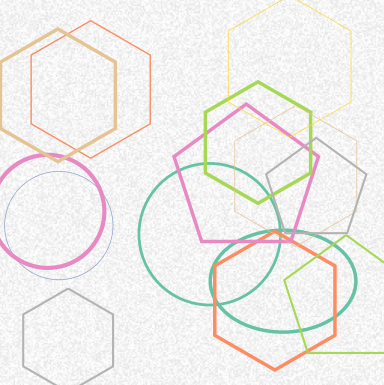[{"shape": "oval", "thickness": 2.5, "radius": 0.95, "center": [0.735, 0.27]}, {"shape": "circle", "thickness": 2, "radius": 0.92, "center": [0.545, 0.392]}, {"shape": "hexagon", "thickness": 1, "radius": 0.89, "center": [0.236, 0.768]}, {"shape": "hexagon", "thickness": 2.5, "radius": 0.9, "center": [0.714, 0.219]}, {"shape": "circle", "thickness": 0.5, "radius": 0.7, "center": [0.153, 0.414]}, {"shape": "pentagon", "thickness": 2.5, "radius": 0.99, "center": [0.64, 0.532]}, {"shape": "circle", "thickness": 3, "radius": 0.73, "center": [0.124, 0.451]}, {"shape": "hexagon", "thickness": 2.5, "radius": 0.79, "center": [0.67, 0.63]}, {"shape": "pentagon", "thickness": 1.5, "radius": 0.85, "center": [0.899, 0.22]}, {"shape": "hexagon", "thickness": 0.5, "radius": 0.92, "center": [0.752, 0.827]}, {"shape": "hexagon", "thickness": 0.5, "radius": 0.91, "center": [0.768, 0.543]}, {"shape": "hexagon", "thickness": 2.5, "radius": 0.86, "center": [0.15, 0.752]}, {"shape": "hexagon", "thickness": 1.5, "radius": 0.67, "center": [0.177, 0.116]}, {"shape": "pentagon", "thickness": 1.5, "radius": 0.68, "center": [0.821, 0.505]}]